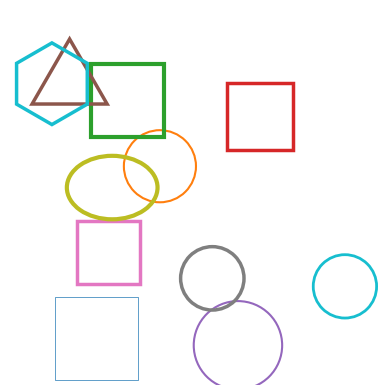[{"shape": "square", "thickness": 0.5, "radius": 0.54, "center": [0.25, 0.121]}, {"shape": "circle", "thickness": 1.5, "radius": 0.47, "center": [0.415, 0.568]}, {"shape": "square", "thickness": 3, "radius": 0.48, "center": [0.331, 0.738]}, {"shape": "square", "thickness": 2.5, "radius": 0.43, "center": [0.676, 0.697]}, {"shape": "circle", "thickness": 1.5, "radius": 0.57, "center": [0.618, 0.103]}, {"shape": "triangle", "thickness": 2.5, "radius": 0.56, "center": [0.181, 0.786]}, {"shape": "square", "thickness": 2.5, "radius": 0.41, "center": [0.282, 0.345]}, {"shape": "circle", "thickness": 2.5, "radius": 0.41, "center": [0.551, 0.277]}, {"shape": "oval", "thickness": 3, "radius": 0.59, "center": [0.291, 0.513]}, {"shape": "hexagon", "thickness": 2.5, "radius": 0.53, "center": [0.135, 0.783]}, {"shape": "circle", "thickness": 2, "radius": 0.41, "center": [0.896, 0.256]}]